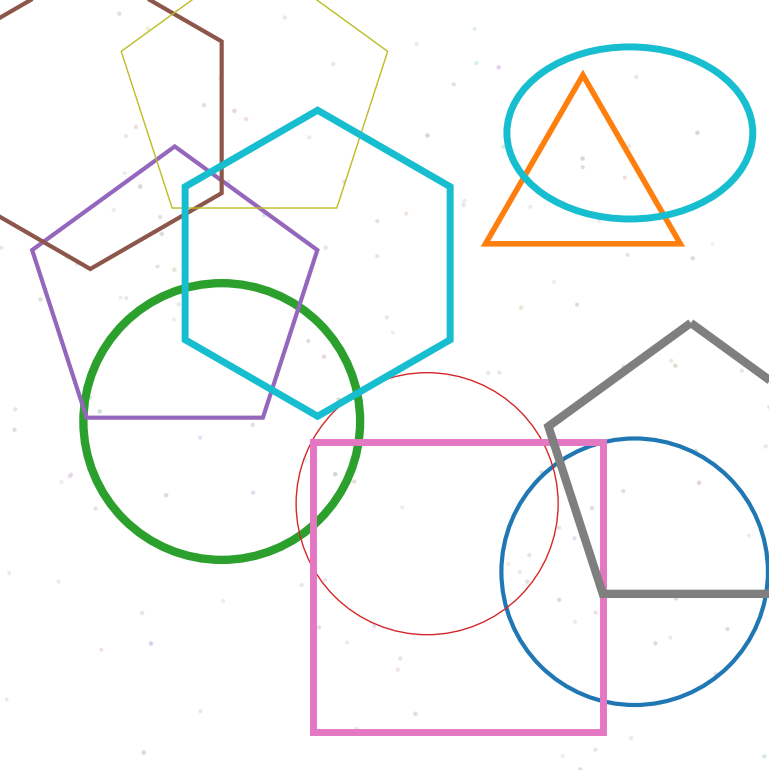[{"shape": "circle", "thickness": 1.5, "radius": 0.87, "center": [0.824, 0.257]}, {"shape": "triangle", "thickness": 2, "radius": 0.73, "center": [0.757, 0.756]}, {"shape": "circle", "thickness": 3, "radius": 0.9, "center": [0.288, 0.453]}, {"shape": "circle", "thickness": 0.5, "radius": 0.85, "center": [0.555, 0.346]}, {"shape": "pentagon", "thickness": 1.5, "radius": 0.97, "center": [0.227, 0.615]}, {"shape": "hexagon", "thickness": 1.5, "radius": 0.99, "center": [0.117, 0.848]}, {"shape": "square", "thickness": 2.5, "radius": 0.94, "center": [0.595, 0.238]}, {"shape": "pentagon", "thickness": 3, "radius": 0.97, "center": [0.897, 0.386]}, {"shape": "pentagon", "thickness": 0.5, "radius": 0.91, "center": [0.33, 0.877]}, {"shape": "oval", "thickness": 2.5, "radius": 0.8, "center": [0.818, 0.827]}, {"shape": "hexagon", "thickness": 2.5, "radius": 0.99, "center": [0.413, 0.658]}]